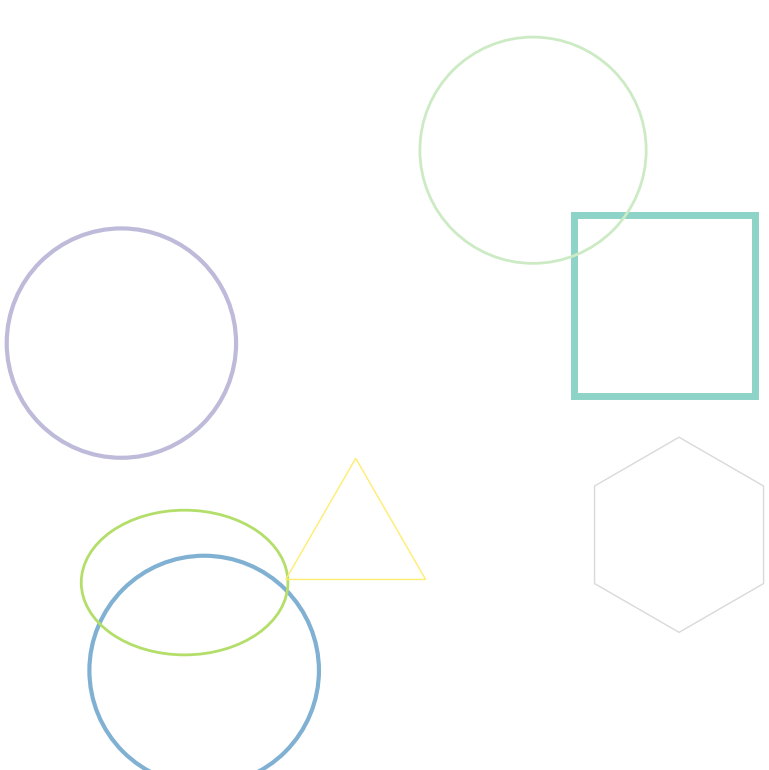[{"shape": "square", "thickness": 2.5, "radius": 0.59, "center": [0.863, 0.603]}, {"shape": "circle", "thickness": 1.5, "radius": 0.74, "center": [0.158, 0.554]}, {"shape": "circle", "thickness": 1.5, "radius": 0.75, "center": [0.265, 0.129]}, {"shape": "oval", "thickness": 1, "radius": 0.67, "center": [0.24, 0.243]}, {"shape": "hexagon", "thickness": 0.5, "radius": 0.63, "center": [0.882, 0.305]}, {"shape": "circle", "thickness": 1, "radius": 0.73, "center": [0.692, 0.805]}, {"shape": "triangle", "thickness": 0.5, "radius": 0.52, "center": [0.462, 0.3]}]